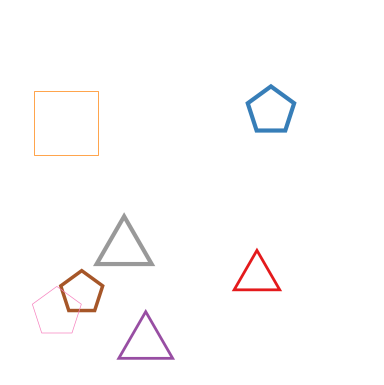[{"shape": "triangle", "thickness": 2, "radius": 0.34, "center": [0.667, 0.281]}, {"shape": "pentagon", "thickness": 3, "radius": 0.32, "center": [0.704, 0.712]}, {"shape": "triangle", "thickness": 2, "radius": 0.4, "center": [0.378, 0.11]}, {"shape": "square", "thickness": 0.5, "radius": 0.42, "center": [0.172, 0.68]}, {"shape": "pentagon", "thickness": 2.5, "radius": 0.29, "center": [0.212, 0.24]}, {"shape": "pentagon", "thickness": 0.5, "radius": 0.33, "center": [0.148, 0.189]}, {"shape": "triangle", "thickness": 3, "radius": 0.41, "center": [0.322, 0.355]}]